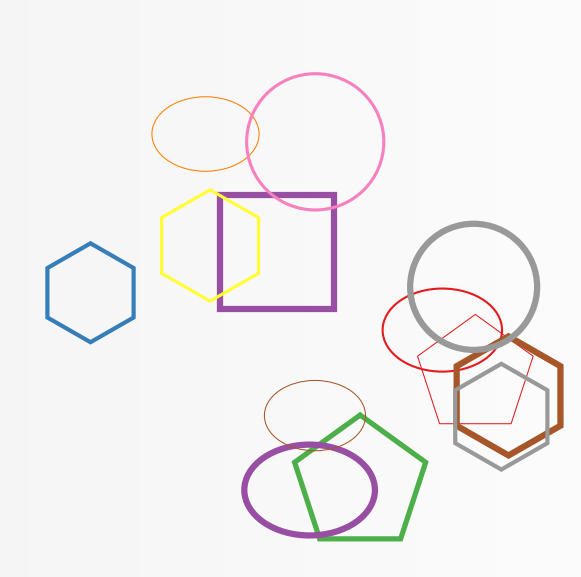[{"shape": "pentagon", "thickness": 0.5, "radius": 0.52, "center": [0.818, 0.35]}, {"shape": "oval", "thickness": 1, "radius": 0.51, "center": [0.761, 0.428]}, {"shape": "hexagon", "thickness": 2, "radius": 0.43, "center": [0.156, 0.492]}, {"shape": "pentagon", "thickness": 2.5, "radius": 0.59, "center": [0.62, 0.162]}, {"shape": "oval", "thickness": 3, "radius": 0.56, "center": [0.533, 0.151]}, {"shape": "square", "thickness": 3, "radius": 0.49, "center": [0.476, 0.563]}, {"shape": "oval", "thickness": 0.5, "radius": 0.46, "center": [0.354, 0.767]}, {"shape": "hexagon", "thickness": 1.5, "radius": 0.48, "center": [0.361, 0.574]}, {"shape": "oval", "thickness": 0.5, "radius": 0.43, "center": [0.542, 0.279]}, {"shape": "hexagon", "thickness": 3, "radius": 0.52, "center": [0.875, 0.314]}, {"shape": "circle", "thickness": 1.5, "radius": 0.59, "center": [0.542, 0.754]}, {"shape": "hexagon", "thickness": 2, "radius": 0.46, "center": [0.862, 0.278]}, {"shape": "circle", "thickness": 3, "radius": 0.55, "center": [0.815, 0.502]}]